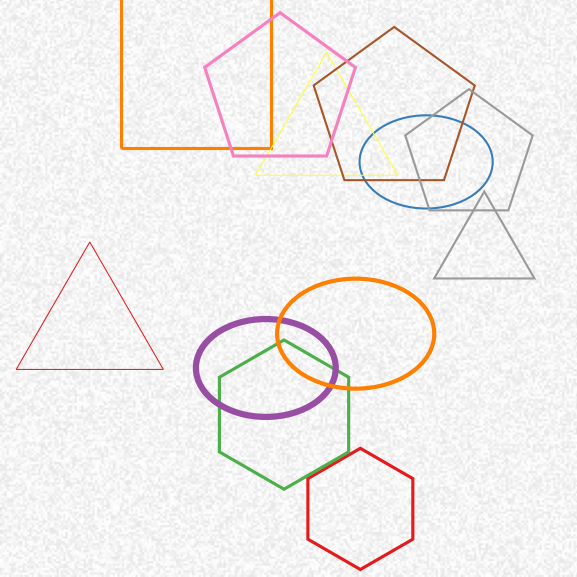[{"shape": "triangle", "thickness": 0.5, "radius": 0.74, "center": [0.155, 0.433]}, {"shape": "hexagon", "thickness": 1.5, "radius": 0.52, "center": [0.624, 0.118]}, {"shape": "oval", "thickness": 1, "radius": 0.58, "center": [0.738, 0.719]}, {"shape": "hexagon", "thickness": 1.5, "radius": 0.65, "center": [0.492, 0.281]}, {"shape": "oval", "thickness": 3, "radius": 0.61, "center": [0.46, 0.362]}, {"shape": "oval", "thickness": 2, "radius": 0.68, "center": [0.616, 0.421]}, {"shape": "square", "thickness": 1.5, "radius": 0.65, "center": [0.34, 0.872]}, {"shape": "triangle", "thickness": 0.5, "radius": 0.71, "center": [0.566, 0.767]}, {"shape": "pentagon", "thickness": 1, "radius": 0.73, "center": [0.683, 0.806]}, {"shape": "pentagon", "thickness": 1.5, "radius": 0.69, "center": [0.485, 0.84]}, {"shape": "pentagon", "thickness": 1, "radius": 0.58, "center": [0.812, 0.729]}, {"shape": "triangle", "thickness": 1, "radius": 0.5, "center": [0.839, 0.567]}]